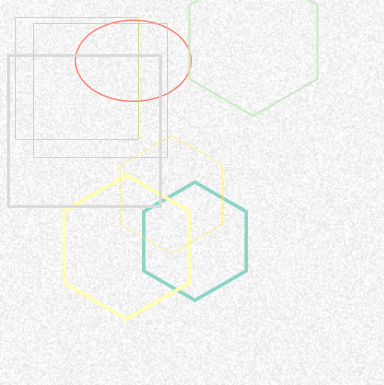[{"shape": "hexagon", "thickness": 2.5, "radius": 0.77, "center": [0.506, 0.373]}, {"shape": "hexagon", "thickness": 2.5, "radius": 0.93, "center": [0.329, 0.358]}, {"shape": "oval", "thickness": 1, "radius": 0.75, "center": [0.346, 0.842]}, {"shape": "square", "thickness": 0.5, "radius": 0.87, "center": [0.26, 0.766]}, {"shape": "square", "thickness": 0.5, "radius": 0.8, "center": [0.199, 0.798]}, {"shape": "square", "thickness": 2, "radius": 0.99, "center": [0.218, 0.661]}, {"shape": "hexagon", "thickness": 1.5, "radius": 0.96, "center": [0.658, 0.891]}, {"shape": "hexagon", "thickness": 0.5, "radius": 0.77, "center": [0.445, 0.494]}]